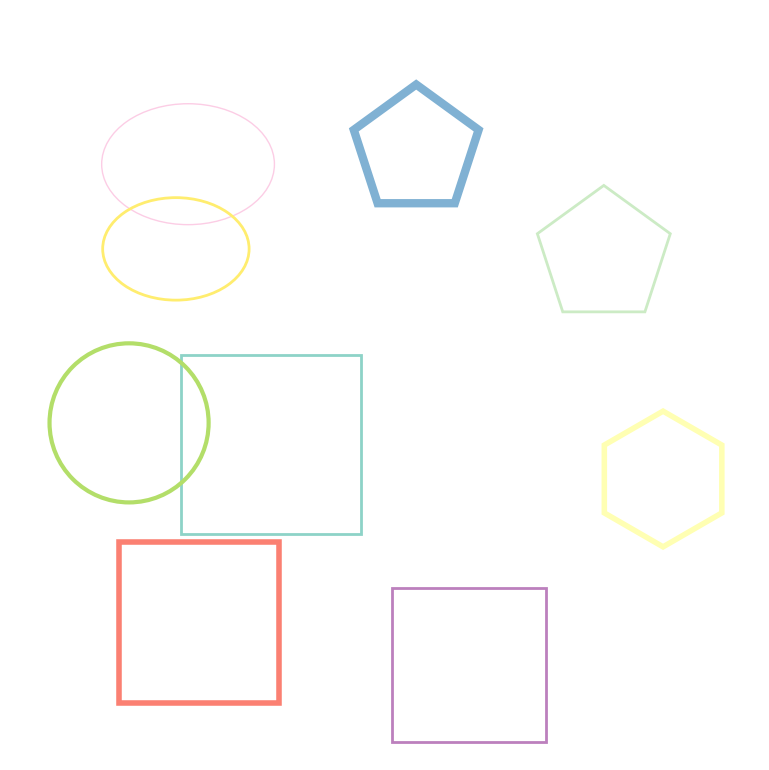[{"shape": "square", "thickness": 1, "radius": 0.58, "center": [0.352, 0.423]}, {"shape": "hexagon", "thickness": 2, "radius": 0.44, "center": [0.861, 0.378]}, {"shape": "square", "thickness": 2, "radius": 0.52, "center": [0.258, 0.192]}, {"shape": "pentagon", "thickness": 3, "radius": 0.43, "center": [0.541, 0.805]}, {"shape": "circle", "thickness": 1.5, "radius": 0.52, "center": [0.168, 0.451]}, {"shape": "oval", "thickness": 0.5, "radius": 0.56, "center": [0.244, 0.787]}, {"shape": "square", "thickness": 1, "radius": 0.5, "center": [0.609, 0.136]}, {"shape": "pentagon", "thickness": 1, "radius": 0.45, "center": [0.784, 0.668]}, {"shape": "oval", "thickness": 1, "radius": 0.48, "center": [0.228, 0.677]}]